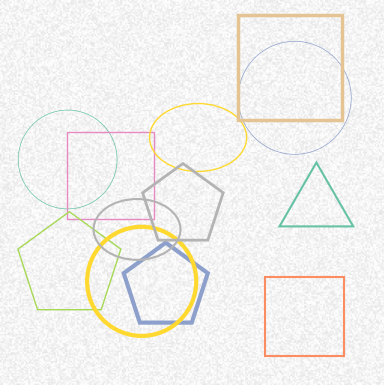[{"shape": "circle", "thickness": 0.5, "radius": 0.64, "center": [0.176, 0.586]}, {"shape": "triangle", "thickness": 1.5, "radius": 0.55, "center": [0.822, 0.467]}, {"shape": "square", "thickness": 1.5, "radius": 0.51, "center": [0.79, 0.178]}, {"shape": "circle", "thickness": 0.5, "radius": 0.73, "center": [0.766, 0.746]}, {"shape": "pentagon", "thickness": 3, "radius": 0.57, "center": [0.431, 0.255]}, {"shape": "square", "thickness": 1, "radius": 0.57, "center": [0.287, 0.544]}, {"shape": "pentagon", "thickness": 1, "radius": 0.7, "center": [0.18, 0.309]}, {"shape": "circle", "thickness": 3, "radius": 0.71, "center": [0.368, 0.269]}, {"shape": "oval", "thickness": 1, "radius": 0.63, "center": [0.515, 0.643]}, {"shape": "square", "thickness": 2.5, "radius": 0.68, "center": [0.753, 0.824]}, {"shape": "pentagon", "thickness": 2, "radius": 0.55, "center": [0.475, 0.465]}, {"shape": "oval", "thickness": 1.5, "radius": 0.56, "center": [0.356, 0.404]}]